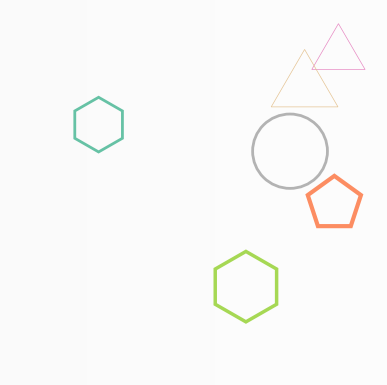[{"shape": "hexagon", "thickness": 2, "radius": 0.35, "center": [0.254, 0.676]}, {"shape": "pentagon", "thickness": 3, "radius": 0.36, "center": [0.863, 0.471]}, {"shape": "triangle", "thickness": 0.5, "radius": 0.4, "center": [0.873, 0.859]}, {"shape": "hexagon", "thickness": 2.5, "radius": 0.46, "center": [0.635, 0.255]}, {"shape": "triangle", "thickness": 0.5, "radius": 0.5, "center": [0.786, 0.772]}, {"shape": "circle", "thickness": 2, "radius": 0.48, "center": [0.748, 0.607]}]